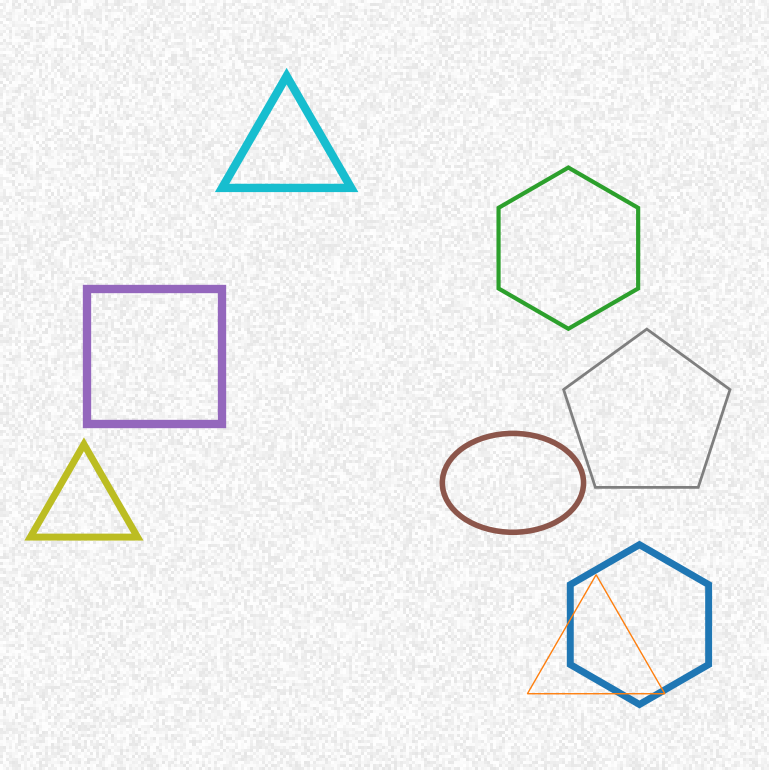[{"shape": "hexagon", "thickness": 2.5, "radius": 0.52, "center": [0.83, 0.189]}, {"shape": "triangle", "thickness": 0.5, "radius": 0.52, "center": [0.774, 0.151]}, {"shape": "hexagon", "thickness": 1.5, "radius": 0.52, "center": [0.738, 0.678]}, {"shape": "square", "thickness": 3, "radius": 0.44, "center": [0.201, 0.537]}, {"shape": "oval", "thickness": 2, "radius": 0.46, "center": [0.666, 0.373]}, {"shape": "pentagon", "thickness": 1, "radius": 0.57, "center": [0.84, 0.459]}, {"shape": "triangle", "thickness": 2.5, "radius": 0.4, "center": [0.109, 0.343]}, {"shape": "triangle", "thickness": 3, "radius": 0.48, "center": [0.372, 0.804]}]